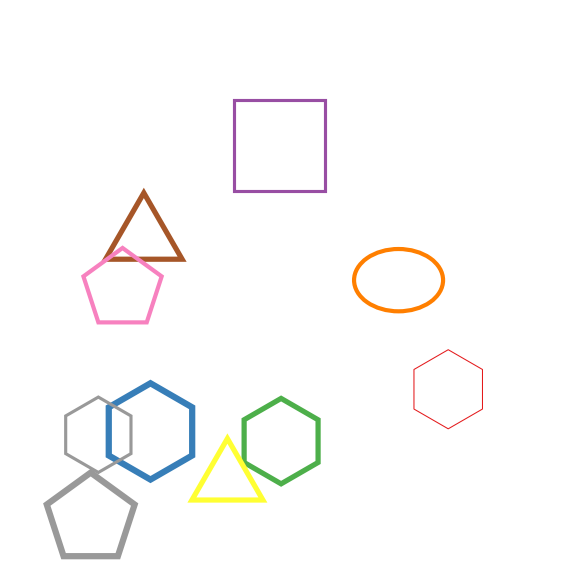[{"shape": "hexagon", "thickness": 0.5, "radius": 0.34, "center": [0.776, 0.325]}, {"shape": "hexagon", "thickness": 3, "radius": 0.42, "center": [0.261, 0.252]}, {"shape": "hexagon", "thickness": 2.5, "radius": 0.37, "center": [0.487, 0.235]}, {"shape": "square", "thickness": 1.5, "radius": 0.4, "center": [0.484, 0.748]}, {"shape": "oval", "thickness": 2, "radius": 0.39, "center": [0.69, 0.514]}, {"shape": "triangle", "thickness": 2.5, "radius": 0.35, "center": [0.394, 0.169]}, {"shape": "triangle", "thickness": 2.5, "radius": 0.38, "center": [0.249, 0.589]}, {"shape": "pentagon", "thickness": 2, "radius": 0.36, "center": [0.212, 0.499]}, {"shape": "pentagon", "thickness": 3, "radius": 0.4, "center": [0.157, 0.101]}, {"shape": "hexagon", "thickness": 1.5, "radius": 0.33, "center": [0.17, 0.246]}]